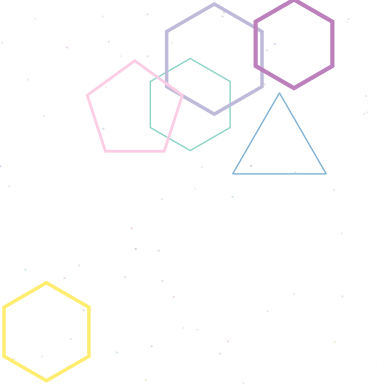[{"shape": "hexagon", "thickness": 1, "radius": 0.6, "center": [0.494, 0.728]}, {"shape": "hexagon", "thickness": 2.5, "radius": 0.72, "center": [0.557, 0.847]}, {"shape": "triangle", "thickness": 1, "radius": 0.7, "center": [0.726, 0.618]}, {"shape": "pentagon", "thickness": 2, "radius": 0.65, "center": [0.35, 0.712]}, {"shape": "hexagon", "thickness": 3, "radius": 0.58, "center": [0.764, 0.886]}, {"shape": "hexagon", "thickness": 2.5, "radius": 0.64, "center": [0.121, 0.138]}]